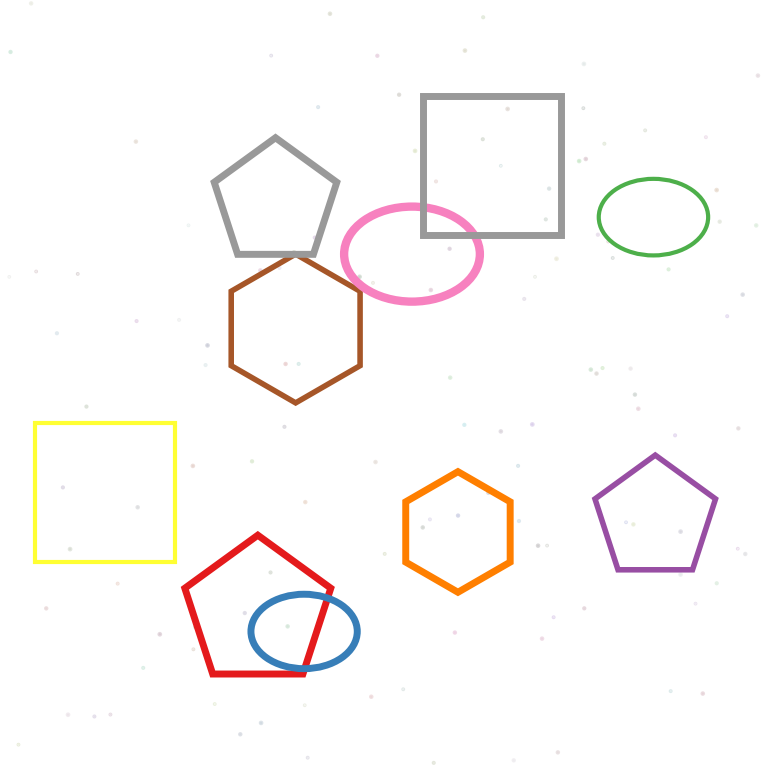[{"shape": "pentagon", "thickness": 2.5, "radius": 0.5, "center": [0.335, 0.205]}, {"shape": "oval", "thickness": 2.5, "radius": 0.35, "center": [0.395, 0.18]}, {"shape": "oval", "thickness": 1.5, "radius": 0.36, "center": [0.849, 0.718]}, {"shape": "pentagon", "thickness": 2, "radius": 0.41, "center": [0.851, 0.327]}, {"shape": "hexagon", "thickness": 2.5, "radius": 0.39, "center": [0.595, 0.309]}, {"shape": "square", "thickness": 1.5, "radius": 0.45, "center": [0.136, 0.361]}, {"shape": "hexagon", "thickness": 2, "radius": 0.48, "center": [0.384, 0.573]}, {"shape": "oval", "thickness": 3, "radius": 0.44, "center": [0.535, 0.67]}, {"shape": "pentagon", "thickness": 2.5, "radius": 0.42, "center": [0.358, 0.737]}, {"shape": "square", "thickness": 2.5, "radius": 0.45, "center": [0.639, 0.785]}]